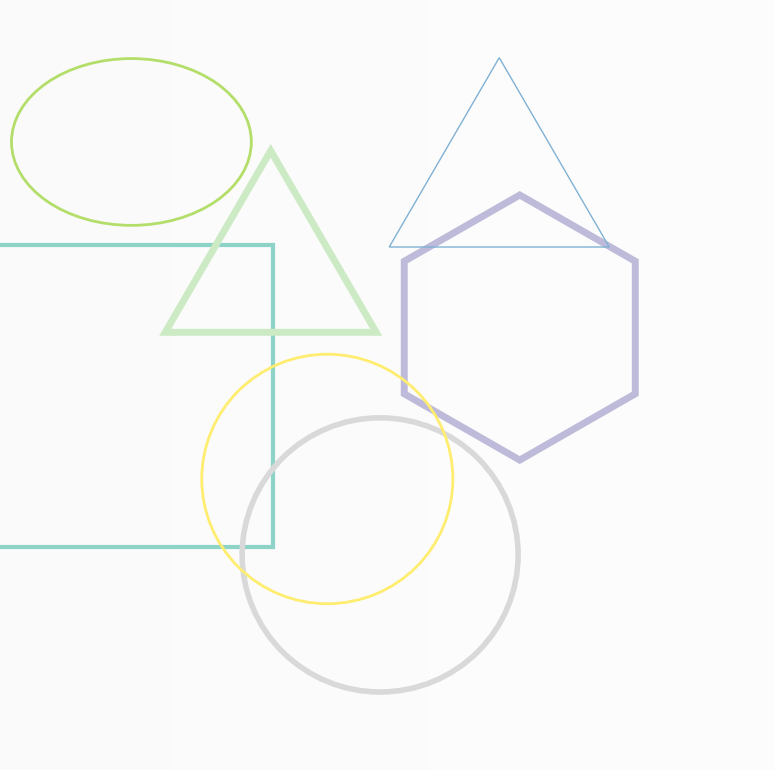[{"shape": "square", "thickness": 1.5, "radius": 0.98, "center": [0.156, 0.486]}, {"shape": "hexagon", "thickness": 2.5, "radius": 0.86, "center": [0.671, 0.575]}, {"shape": "triangle", "thickness": 0.5, "radius": 0.82, "center": [0.644, 0.761]}, {"shape": "oval", "thickness": 1, "radius": 0.77, "center": [0.17, 0.816]}, {"shape": "circle", "thickness": 2, "radius": 0.89, "center": [0.49, 0.279]}, {"shape": "triangle", "thickness": 2.5, "radius": 0.79, "center": [0.349, 0.647]}, {"shape": "circle", "thickness": 1, "radius": 0.81, "center": [0.422, 0.378]}]